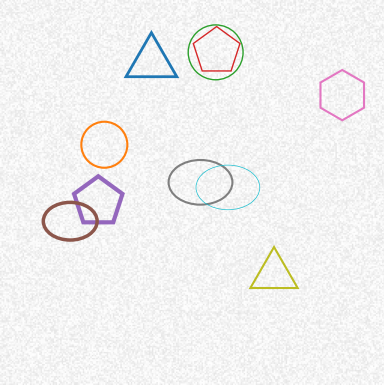[{"shape": "triangle", "thickness": 2, "radius": 0.38, "center": [0.393, 0.839]}, {"shape": "circle", "thickness": 1.5, "radius": 0.3, "center": [0.271, 0.624]}, {"shape": "circle", "thickness": 1, "radius": 0.36, "center": [0.56, 0.864]}, {"shape": "pentagon", "thickness": 1, "radius": 0.32, "center": [0.563, 0.867]}, {"shape": "pentagon", "thickness": 3, "radius": 0.33, "center": [0.255, 0.476]}, {"shape": "oval", "thickness": 2.5, "radius": 0.35, "center": [0.182, 0.425]}, {"shape": "hexagon", "thickness": 1.5, "radius": 0.33, "center": [0.889, 0.753]}, {"shape": "oval", "thickness": 1.5, "radius": 0.41, "center": [0.521, 0.526]}, {"shape": "triangle", "thickness": 1.5, "radius": 0.35, "center": [0.712, 0.287]}, {"shape": "oval", "thickness": 0.5, "radius": 0.41, "center": [0.592, 0.513]}]